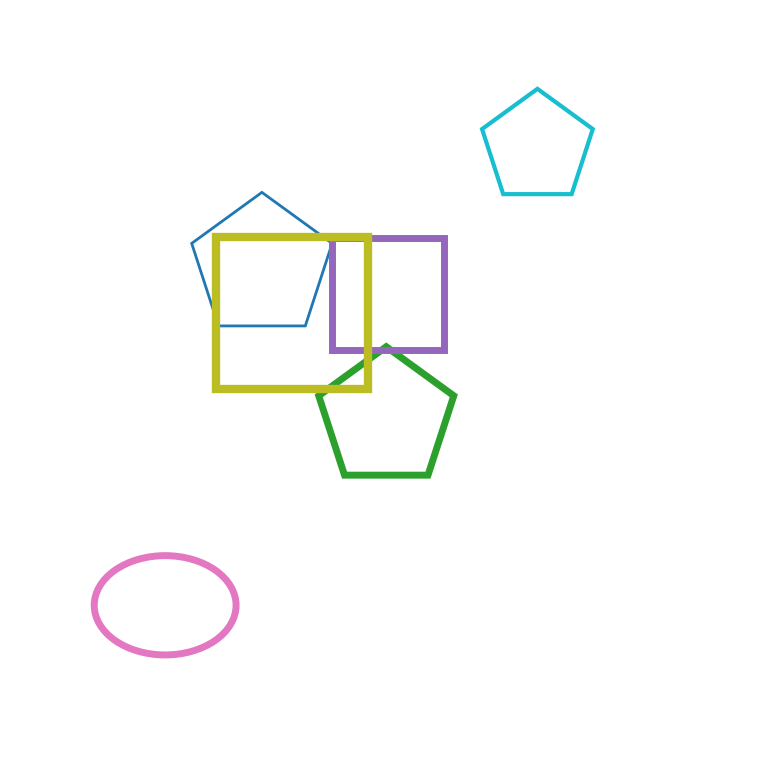[{"shape": "pentagon", "thickness": 1, "radius": 0.48, "center": [0.34, 0.654]}, {"shape": "pentagon", "thickness": 2.5, "radius": 0.46, "center": [0.502, 0.458]}, {"shape": "square", "thickness": 2.5, "radius": 0.36, "center": [0.503, 0.618]}, {"shape": "oval", "thickness": 2.5, "radius": 0.46, "center": [0.214, 0.214]}, {"shape": "square", "thickness": 3, "radius": 0.49, "center": [0.38, 0.594]}, {"shape": "pentagon", "thickness": 1.5, "radius": 0.38, "center": [0.698, 0.809]}]